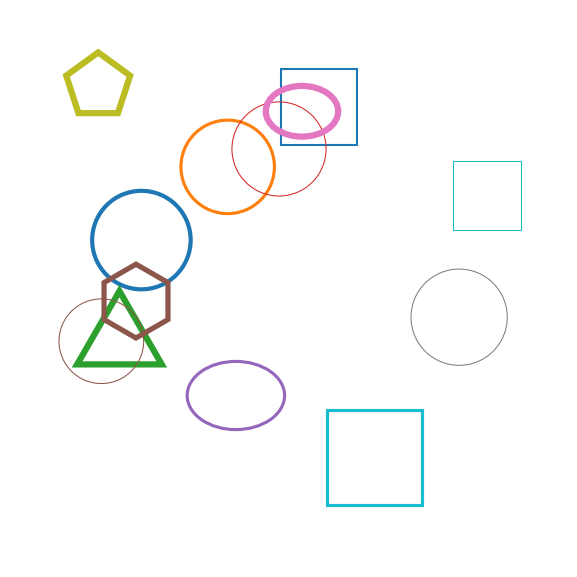[{"shape": "square", "thickness": 1, "radius": 0.33, "center": [0.552, 0.814]}, {"shape": "circle", "thickness": 2, "radius": 0.43, "center": [0.245, 0.583]}, {"shape": "circle", "thickness": 1.5, "radius": 0.4, "center": [0.394, 0.71]}, {"shape": "triangle", "thickness": 3, "radius": 0.42, "center": [0.207, 0.41]}, {"shape": "circle", "thickness": 0.5, "radius": 0.41, "center": [0.483, 0.741]}, {"shape": "oval", "thickness": 1.5, "radius": 0.42, "center": [0.408, 0.314]}, {"shape": "hexagon", "thickness": 2.5, "radius": 0.32, "center": [0.236, 0.478]}, {"shape": "circle", "thickness": 0.5, "radius": 0.37, "center": [0.175, 0.408]}, {"shape": "oval", "thickness": 3, "radius": 0.31, "center": [0.523, 0.806]}, {"shape": "circle", "thickness": 0.5, "radius": 0.42, "center": [0.795, 0.45]}, {"shape": "pentagon", "thickness": 3, "radius": 0.29, "center": [0.17, 0.85]}, {"shape": "square", "thickness": 0.5, "radius": 0.3, "center": [0.844, 0.661]}, {"shape": "square", "thickness": 1.5, "radius": 0.41, "center": [0.649, 0.207]}]